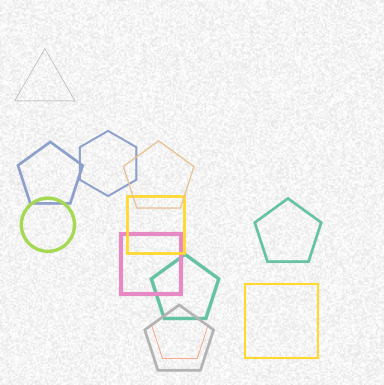[{"shape": "pentagon", "thickness": 2, "radius": 0.45, "center": [0.748, 0.394]}, {"shape": "pentagon", "thickness": 2.5, "radius": 0.46, "center": [0.481, 0.247]}, {"shape": "pentagon", "thickness": 0.5, "radius": 0.38, "center": [0.467, 0.13]}, {"shape": "hexagon", "thickness": 1.5, "radius": 0.42, "center": [0.281, 0.575]}, {"shape": "pentagon", "thickness": 2, "radius": 0.44, "center": [0.131, 0.543]}, {"shape": "square", "thickness": 3, "radius": 0.39, "center": [0.391, 0.315]}, {"shape": "circle", "thickness": 2.5, "radius": 0.35, "center": [0.124, 0.416]}, {"shape": "square", "thickness": 1.5, "radius": 0.48, "center": [0.731, 0.167]}, {"shape": "square", "thickness": 2, "radius": 0.37, "center": [0.403, 0.417]}, {"shape": "pentagon", "thickness": 1, "radius": 0.48, "center": [0.412, 0.538]}, {"shape": "triangle", "thickness": 0.5, "radius": 0.45, "center": [0.116, 0.783]}, {"shape": "pentagon", "thickness": 2, "radius": 0.47, "center": [0.465, 0.114]}]